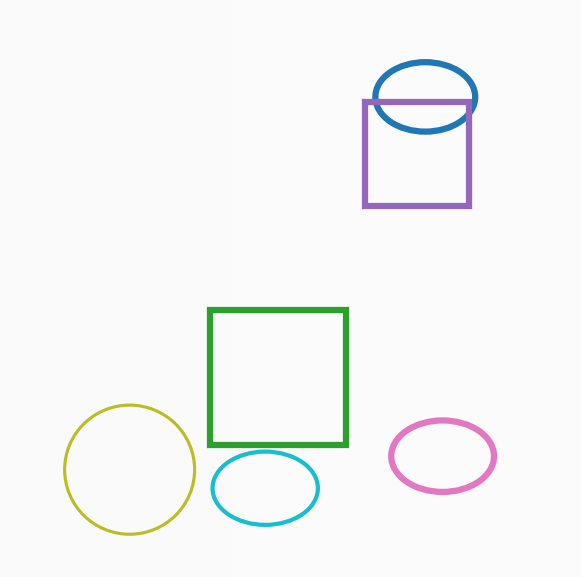[{"shape": "oval", "thickness": 3, "radius": 0.43, "center": [0.732, 0.831]}, {"shape": "square", "thickness": 3, "radius": 0.58, "center": [0.479, 0.346]}, {"shape": "square", "thickness": 3, "radius": 0.45, "center": [0.718, 0.732]}, {"shape": "oval", "thickness": 3, "radius": 0.44, "center": [0.761, 0.209]}, {"shape": "circle", "thickness": 1.5, "radius": 0.56, "center": [0.223, 0.186]}, {"shape": "oval", "thickness": 2, "radius": 0.45, "center": [0.456, 0.154]}]